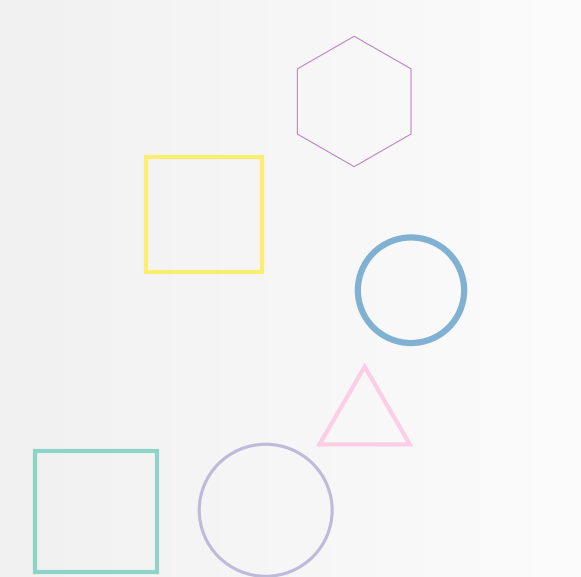[{"shape": "square", "thickness": 2, "radius": 0.53, "center": [0.166, 0.114]}, {"shape": "circle", "thickness": 1.5, "radius": 0.57, "center": [0.457, 0.116]}, {"shape": "circle", "thickness": 3, "radius": 0.46, "center": [0.707, 0.497]}, {"shape": "triangle", "thickness": 2, "radius": 0.45, "center": [0.627, 0.274]}, {"shape": "hexagon", "thickness": 0.5, "radius": 0.56, "center": [0.609, 0.823]}, {"shape": "square", "thickness": 2, "radius": 0.5, "center": [0.35, 0.627]}]